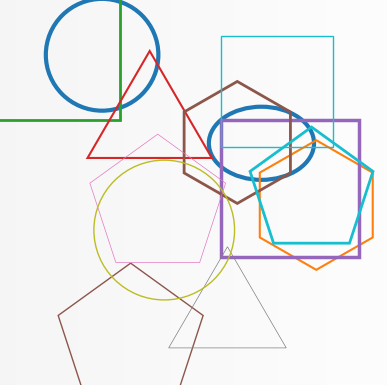[{"shape": "oval", "thickness": 3, "radius": 0.68, "center": [0.675, 0.628]}, {"shape": "circle", "thickness": 3, "radius": 0.73, "center": [0.263, 0.858]}, {"shape": "hexagon", "thickness": 1.5, "radius": 0.84, "center": [0.816, 0.467]}, {"shape": "square", "thickness": 2, "radius": 0.81, "center": [0.148, 0.85]}, {"shape": "triangle", "thickness": 1.5, "radius": 0.93, "center": [0.386, 0.682]}, {"shape": "square", "thickness": 2.5, "radius": 0.89, "center": [0.748, 0.51]}, {"shape": "hexagon", "thickness": 2, "radius": 0.79, "center": [0.612, 0.63]}, {"shape": "pentagon", "thickness": 1, "radius": 0.98, "center": [0.337, 0.12]}, {"shape": "pentagon", "thickness": 0.5, "radius": 0.92, "center": [0.407, 0.467]}, {"shape": "triangle", "thickness": 0.5, "radius": 0.88, "center": [0.587, 0.184]}, {"shape": "circle", "thickness": 1, "radius": 0.91, "center": [0.424, 0.402]}, {"shape": "square", "thickness": 1, "radius": 0.72, "center": [0.714, 0.763]}, {"shape": "pentagon", "thickness": 2, "radius": 0.83, "center": [0.804, 0.503]}]